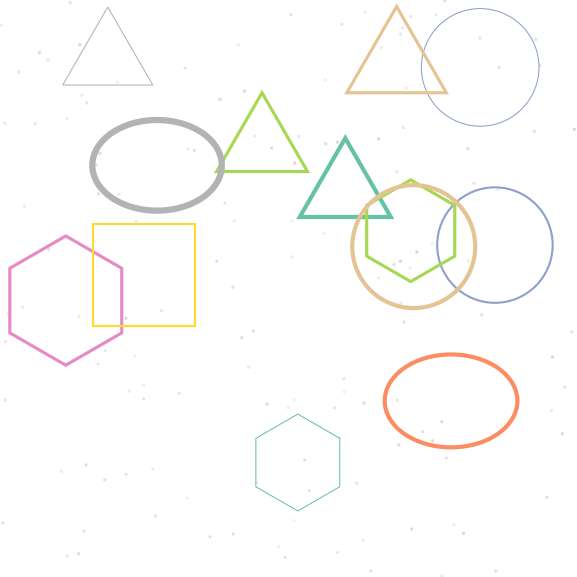[{"shape": "triangle", "thickness": 2, "radius": 0.45, "center": [0.598, 0.669]}, {"shape": "hexagon", "thickness": 0.5, "radius": 0.42, "center": [0.516, 0.198]}, {"shape": "oval", "thickness": 2, "radius": 0.57, "center": [0.781, 0.305]}, {"shape": "circle", "thickness": 1, "radius": 0.5, "center": [0.857, 0.575]}, {"shape": "circle", "thickness": 0.5, "radius": 0.51, "center": [0.832, 0.882]}, {"shape": "hexagon", "thickness": 1.5, "radius": 0.56, "center": [0.114, 0.479]}, {"shape": "triangle", "thickness": 1.5, "radius": 0.45, "center": [0.454, 0.748]}, {"shape": "hexagon", "thickness": 1.5, "radius": 0.44, "center": [0.711, 0.6]}, {"shape": "square", "thickness": 1, "radius": 0.44, "center": [0.249, 0.523]}, {"shape": "triangle", "thickness": 1.5, "radius": 0.5, "center": [0.687, 0.888]}, {"shape": "circle", "thickness": 2, "radius": 0.53, "center": [0.716, 0.572]}, {"shape": "triangle", "thickness": 0.5, "radius": 0.45, "center": [0.187, 0.897]}, {"shape": "oval", "thickness": 3, "radius": 0.56, "center": [0.272, 0.713]}]